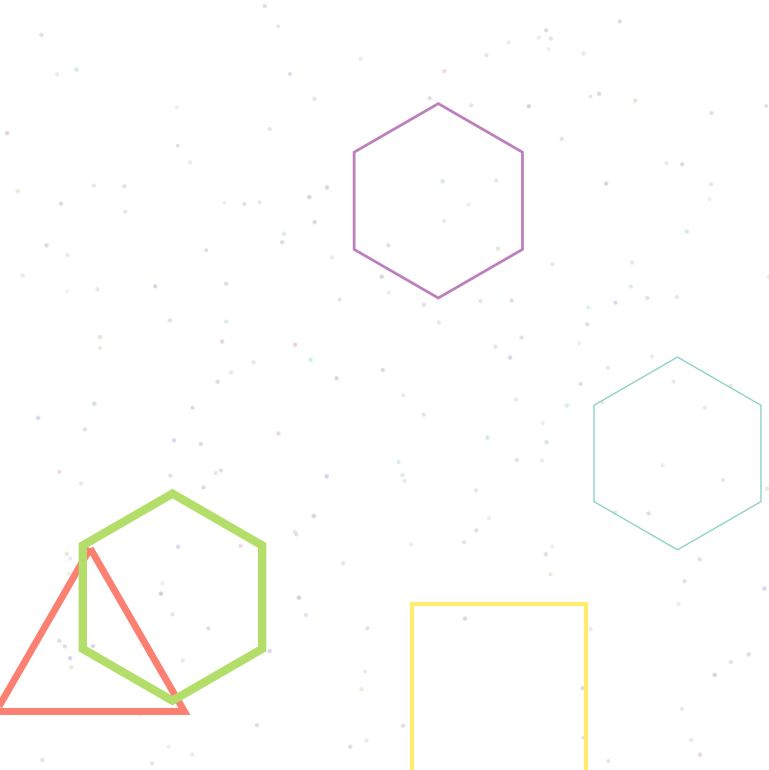[{"shape": "hexagon", "thickness": 0.5, "radius": 0.63, "center": [0.88, 0.411]}, {"shape": "triangle", "thickness": 2.5, "radius": 0.71, "center": [0.117, 0.147]}, {"shape": "hexagon", "thickness": 3, "radius": 0.67, "center": [0.224, 0.224]}, {"shape": "hexagon", "thickness": 1, "radius": 0.63, "center": [0.569, 0.739]}, {"shape": "square", "thickness": 1.5, "radius": 0.57, "center": [0.648, 0.102]}]